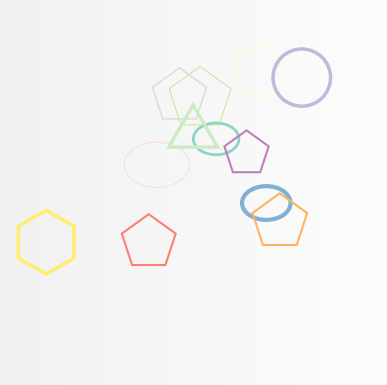[{"shape": "oval", "thickness": 2, "radius": 0.29, "center": [0.558, 0.639]}, {"shape": "hexagon", "thickness": 0.5, "radius": 0.36, "center": [0.667, 0.815]}, {"shape": "circle", "thickness": 2.5, "radius": 0.37, "center": [0.779, 0.798]}, {"shape": "pentagon", "thickness": 1.5, "radius": 0.37, "center": [0.384, 0.371]}, {"shape": "oval", "thickness": 3, "radius": 0.31, "center": [0.687, 0.473]}, {"shape": "pentagon", "thickness": 1.5, "radius": 0.37, "center": [0.722, 0.424]}, {"shape": "pentagon", "thickness": 0.5, "radius": 0.42, "center": [0.516, 0.743]}, {"shape": "oval", "thickness": 0.5, "radius": 0.42, "center": [0.405, 0.572]}, {"shape": "pentagon", "thickness": 1, "radius": 0.37, "center": [0.463, 0.75]}, {"shape": "pentagon", "thickness": 1.5, "radius": 0.3, "center": [0.636, 0.601]}, {"shape": "triangle", "thickness": 2.5, "radius": 0.36, "center": [0.498, 0.654]}, {"shape": "hexagon", "thickness": 2.5, "radius": 0.41, "center": [0.119, 0.371]}]